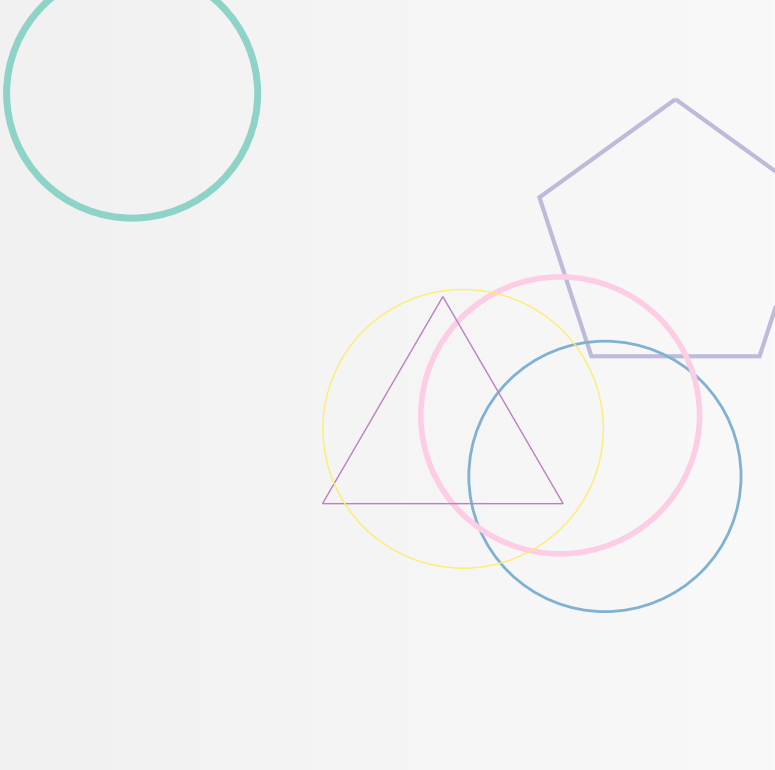[{"shape": "circle", "thickness": 2.5, "radius": 0.81, "center": [0.171, 0.879]}, {"shape": "pentagon", "thickness": 1.5, "radius": 0.92, "center": [0.872, 0.687]}, {"shape": "circle", "thickness": 1, "radius": 0.88, "center": [0.781, 0.381]}, {"shape": "circle", "thickness": 2, "radius": 0.9, "center": [0.723, 0.461]}, {"shape": "triangle", "thickness": 0.5, "radius": 0.9, "center": [0.571, 0.436]}, {"shape": "circle", "thickness": 0.5, "radius": 0.9, "center": [0.598, 0.443]}]